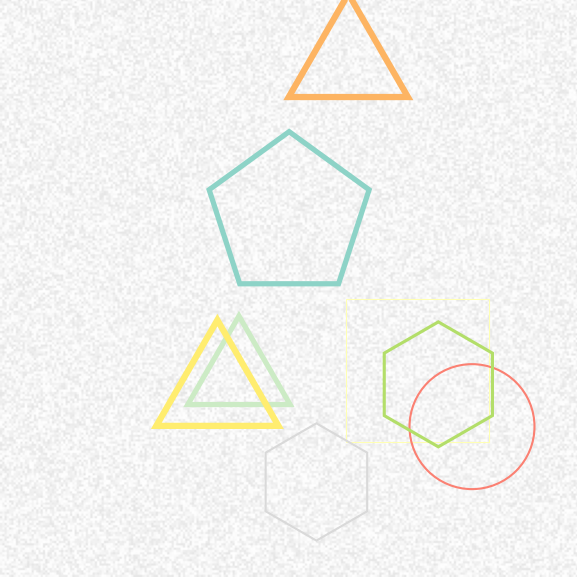[{"shape": "pentagon", "thickness": 2.5, "radius": 0.73, "center": [0.501, 0.626]}, {"shape": "square", "thickness": 0.5, "radius": 0.62, "center": [0.723, 0.358]}, {"shape": "circle", "thickness": 1, "radius": 0.54, "center": [0.817, 0.26]}, {"shape": "triangle", "thickness": 3, "radius": 0.6, "center": [0.603, 0.891]}, {"shape": "hexagon", "thickness": 1.5, "radius": 0.54, "center": [0.759, 0.334]}, {"shape": "hexagon", "thickness": 1, "radius": 0.51, "center": [0.548, 0.165]}, {"shape": "triangle", "thickness": 2.5, "radius": 0.51, "center": [0.414, 0.35]}, {"shape": "triangle", "thickness": 3, "radius": 0.61, "center": [0.376, 0.323]}]